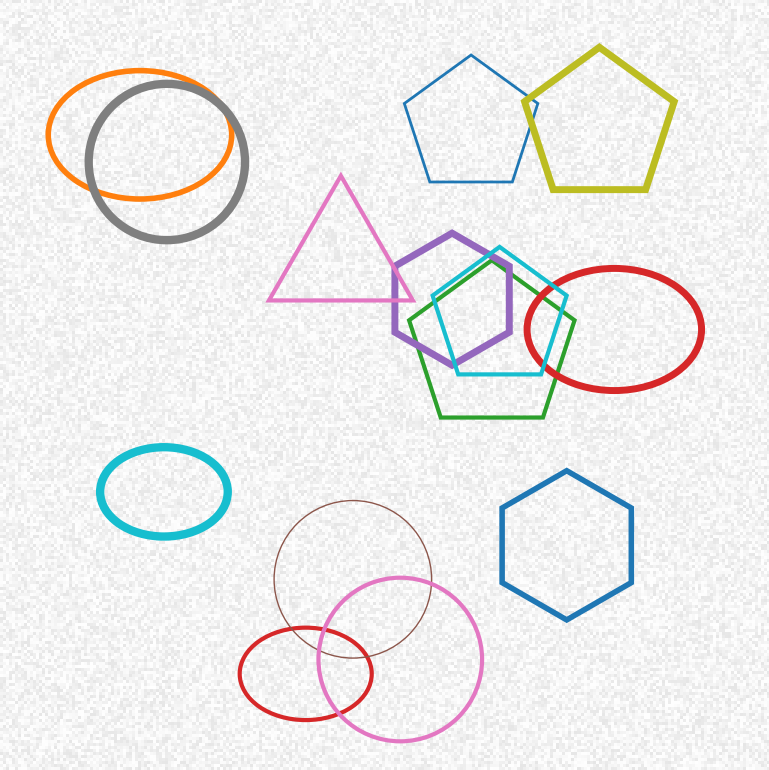[{"shape": "hexagon", "thickness": 2, "radius": 0.48, "center": [0.736, 0.292]}, {"shape": "pentagon", "thickness": 1, "radius": 0.46, "center": [0.612, 0.837]}, {"shape": "oval", "thickness": 2, "radius": 0.6, "center": [0.182, 0.825]}, {"shape": "pentagon", "thickness": 1.5, "radius": 0.56, "center": [0.639, 0.549]}, {"shape": "oval", "thickness": 2.5, "radius": 0.57, "center": [0.798, 0.572]}, {"shape": "oval", "thickness": 1.5, "radius": 0.43, "center": [0.397, 0.125]}, {"shape": "hexagon", "thickness": 2.5, "radius": 0.43, "center": [0.587, 0.611]}, {"shape": "circle", "thickness": 0.5, "radius": 0.51, "center": [0.458, 0.248]}, {"shape": "circle", "thickness": 1.5, "radius": 0.53, "center": [0.52, 0.143]}, {"shape": "triangle", "thickness": 1.5, "radius": 0.54, "center": [0.443, 0.664]}, {"shape": "circle", "thickness": 3, "radius": 0.51, "center": [0.217, 0.79]}, {"shape": "pentagon", "thickness": 2.5, "radius": 0.51, "center": [0.778, 0.836]}, {"shape": "pentagon", "thickness": 1.5, "radius": 0.46, "center": [0.649, 0.588]}, {"shape": "oval", "thickness": 3, "radius": 0.41, "center": [0.213, 0.361]}]